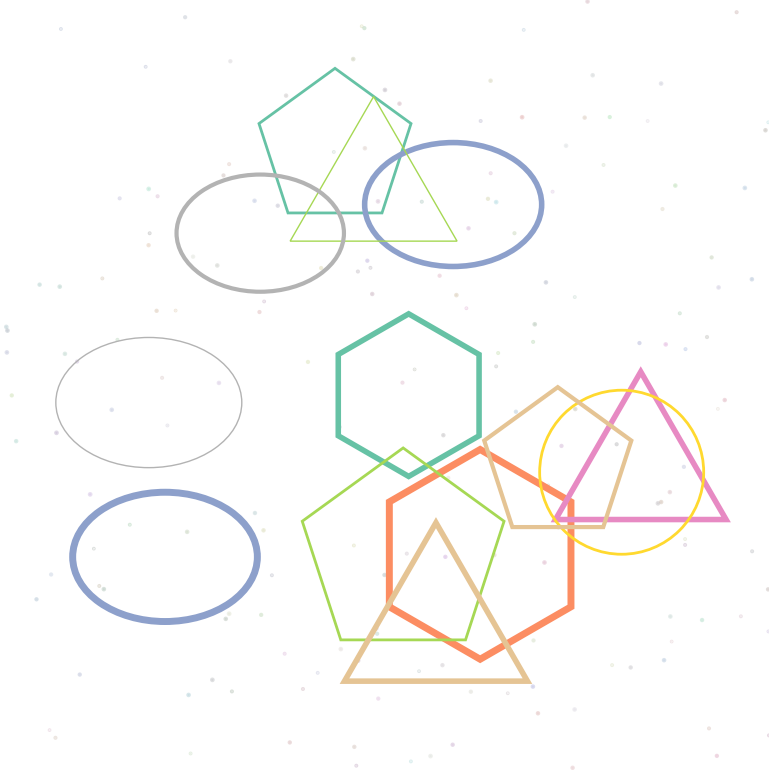[{"shape": "pentagon", "thickness": 1, "radius": 0.52, "center": [0.435, 0.807]}, {"shape": "hexagon", "thickness": 2, "radius": 0.53, "center": [0.531, 0.487]}, {"shape": "hexagon", "thickness": 2.5, "radius": 0.68, "center": [0.624, 0.28]}, {"shape": "oval", "thickness": 2, "radius": 0.57, "center": [0.589, 0.734]}, {"shape": "oval", "thickness": 2.5, "radius": 0.6, "center": [0.214, 0.277]}, {"shape": "triangle", "thickness": 2, "radius": 0.64, "center": [0.832, 0.389]}, {"shape": "pentagon", "thickness": 1, "radius": 0.69, "center": [0.524, 0.28]}, {"shape": "triangle", "thickness": 0.5, "radius": 0.63, "center": [0.485, 0.749]}, {"shape": "circle", "thickness": 1, "radius": 0.53, "center": [0.807, 0.387]}, {"shape": "pentagon", "thickness": 1.5, "radius": 0.5, "center": [0.724, 0.397]}, {"shape": "triangle", "thickness": 2, "radius": 0.69, "center": [0.566, 0.184]}, {"shape": "oval", "thickness": 0.5, "radius": 0.6, "center": [0.193, 0.477]}, {"shape": "oval", "thickness": 1.5, "radius": 0.54, "center": [0.338, 0.697]}]